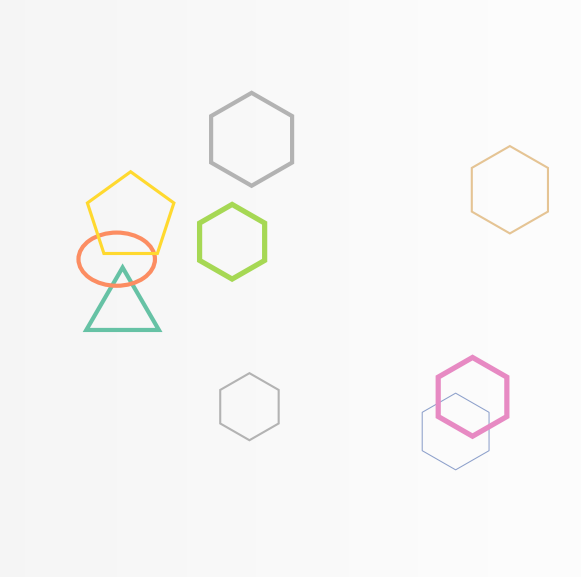[{"shape": "triangle", "thickness": 2, "radius": 0.36, "center": [0.211, 0.464]}, {"shape": "oval", "thickness": 2, "radius": 0.33, "center": [0.201, 0.55]}, {"shape": "hexagon", "thickness": 0.5, "radius": 0.33, "center": [0.784, 0.252]}, {"shape": "hexagon", "thickness": 2.5, "radius": 0.34, "center": [0.813, 0.312]}, {"shape": "hexagon", "thickness": 2.5, "radius": 0.32, "center": [0.399, 0.581]}, {"shape": "pentagon", "thickness": 1.5, "radius": 0.39, "center": [0.225, 0.623]}, {"shape": "hexagon", "thickness": 1, "radius": 0.38, "center": [0.877, 0.671]}, {"shape": "hexagon", "thickness": 1, "radius": 0.29, "center": [0.429, 0.295]}, {"shape": "hexagon", "thickness": 2, "radius": 0.4, "center": [0.433, 0.758]}]